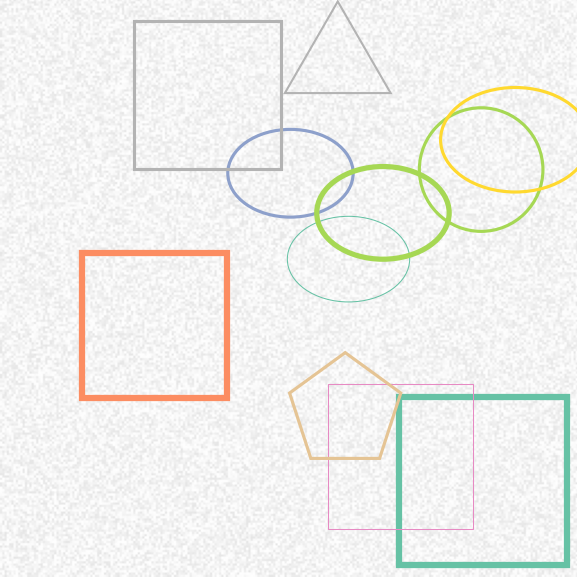[{"shape": "oval", "thickness": 0.5, "radius": 0.53, "center": [0.603, 0.55]}, {"shape": "square", "thickness": 3, "radius": 0.73, "center": [0.836, 0.166]}, {"shape": "square", "thickness": 3, "radius": 0.63, "center": [0.267, 0.435]}, {"shape": "oval", "thickness": 1.5, "radius": 0.54, "center": [0.503, 0.699]}, {"shape": "square", "thickness": 0.5, "radius": 0.63, "center": [0.693, 0.209]}, {"shape": "circle", "thickness": 1.5, "radius": 0.53, "center": [0.833, 0.705]}, {"shape": "oval", "thickness": 2.5, "radius": 0.57, "center": [0.663, 0.631]}, {"shape": "oval", "thickness": 1.5, "radius": 0.65, "center": [0.892, 0.757]}, {"shape": "pentagon", "thickness": 1.5, "radius": 0.51, "center": [0.598, 0.287]}, {"shape": "triangle", "thickness": 1, "radius": 0.53, "center": [0.585, 0.891]}, {"shape": "square", "thickness": 1.5, "radius": 0.64, "center": [0.359, 0.835]}]